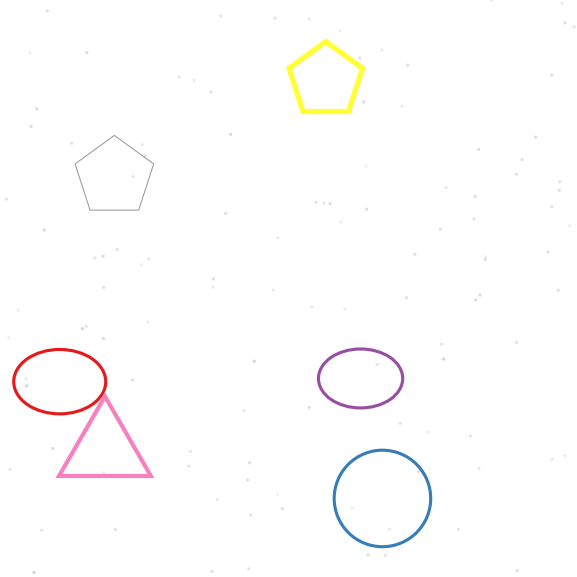[{"shape": "oval", "thickness": 1.5, "radius": 0.4, "center": [0.103, 0.338]}, {"shape": "circle", "thickness": 1.5, "radius": 0.42, "center": [0.662, 0.136]}, {"shape": "oval", "thickness": 1.5, "radius": 0.36, "center": [0.624, 0.344]}, {"shape": "pentagon", "thickness": 2.5, "radius": 0.33, "center": [0.564, 0.86]}, {"shape": "triangle", "thickness": 2, "radius": 0.46, "center": [0.182, 0.221]}, {"shape": "pentagon", "thickness": 0.5, "radius": 0.36, "center": [0.198, 0.693]}]